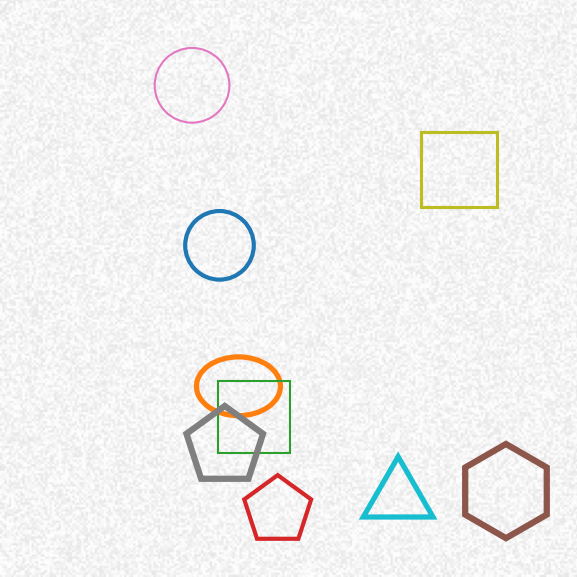[{"shape": "circle", "thickness": 2, "radius": 0.3, "center": [0.38, 0.574]}, {"shape": "oval", "thickness": 2.5, "radius": 0.36, "center": [0.413, 0.33]}, {"shape": "square", "thickness": 1, "radius": 0.31, "center": [0.44, 0.277]}, {"shape": "pentagon", "thickness": 2, "radius": 0.3, "center": [0.481, 0.115]}, {"shape": "hexagon", "thickness": 3, "radius": 0.41, "center": [0.876, 0.149]}, {"shape": "circle", "thickness": 1, "radius": 0.32, "center": [0.333, 0.851]}, {"shape": "pentagon", "thickness": 3, "radius": 0.35, "center": [0.389, 0.226]}, {"shape": "square", "thickness": 1.5, "radius": 0.33, "center": [0.794, 0.705]}, {"shape": "triangle", "thickness": 2.5, "radius": 0.35, "center": [0.689, 0.139]}]